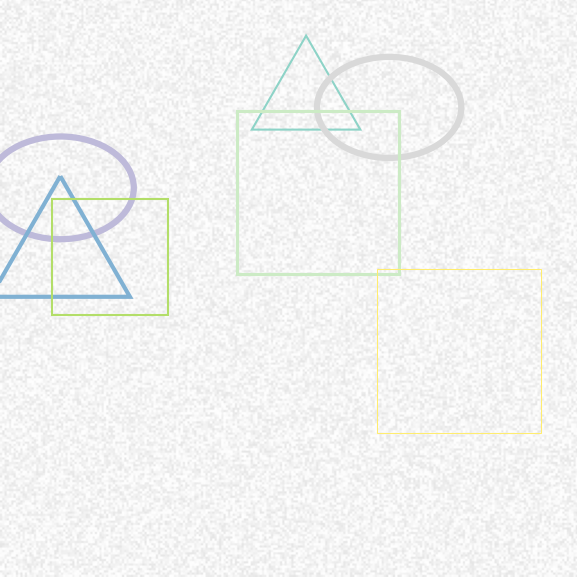[{"shape": "triangle", "thickness": 1, "radius": 0.54, "center": [0.53, 0.829]}, {"shape": "oval", "thickness": 3, "radius": 0.64, "center": [0.105, 0.674]}, {"shape": "triangle", "thickness": 2, "radius": 0.7, "center": [0.104, 0.555]}, {"shape": "square", "thickness": 1, "radius": 0.5, "center": [0.191, 0.553]}, {"shape": "oval", "thickness": 3, "radius": 0.62, "center": [0.674, 0.813]}, {"shape": "square", "thickness": 1.5, "radius": 0.7, "center": [0.55, 0.666]}, {"shape": "square", "thickness": 0.5, "radius": 0.71, "center": [0.794, 0.391]}]